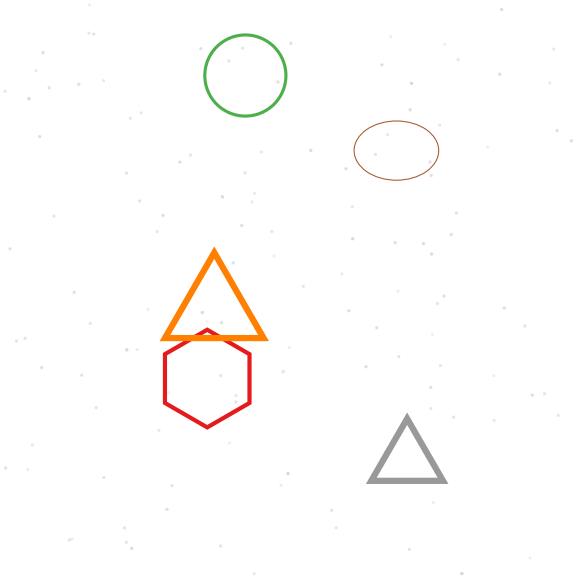[{"shape": "hexagon", "thickness": 2, "radius": 0.42, "center": [0.359, 0.344]}, {"shape": "circle", "thickness": 1.5, "radius": 0.35, "center": [0.425, 0.868]}, {"shape": "triangle", "thickness": 3, "radius": 0.49, "center": [0.371, 0.463]}, {"shape": "oval", "thickness": 0.5, "radius": 0.37, "center": [0.686, 0.738]}, {"shape": "triangle", "thickness": 3, "radius": 0.36, "center": [0.705, 0.202]}]